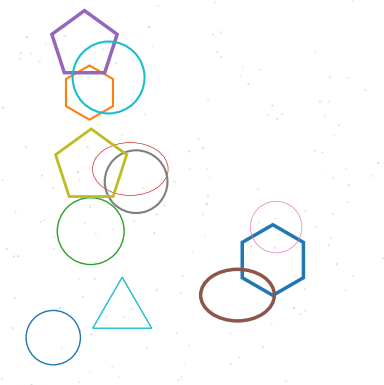[{"shape": "circle", "thickness": 1, "radius": 0.35, "center": [0.138, 0.123]}, {"shape": "hexagon", "thickness": 2.5, "radius": 0.46, "center": [0.709, 0.325]}, {"shape": "hexagon", "thickness": 1.5, "radius": 0.35, "center": [0.232, 0.76]}, {"shape": "circle", "thickness": 1, "radius": 0.43, "center": [0.236, 0.4]}, {"shape": "oval", "thickness": 0.5, "radius": 0.49, "center": [0.339, 0.561]}, {"shape": "pentagon", "thickness": 2.5, "radius": 0.45, "center": [0.219, 0.883]}, {"shape": "oval", "thickness": 2.5, "radius": 0.48, "center": [0.617, 0.233]}, {"shape": "circle", "thickness": 0.5, "radius": 0.33, "center": [0.717, 0.41]}, {"shape": "circle", "thickness": 1.5, "radius": 0.41, "center": [0.354, 0.528]}, {"shape": "pentagon", "thickness": 2, "radius": 0.49, "center": [0.237, 0.568]}, {"shape": "circle", "thickness": 1.5, "radius": 0.47, "center": [0.282, 0.799]}, {"shape": "triangle", "thickness": 1, "radius": 0.44, "center": [0.317, 0.192]}]